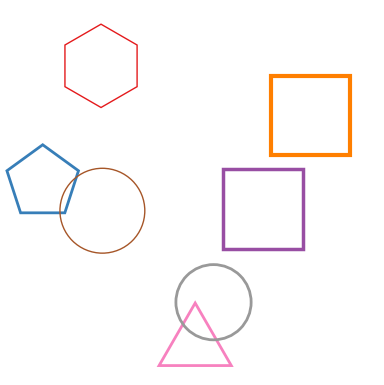[{"shape": "hexagon", "thickness": 1, "radius": 0.54, "center": [0.262, 0.829]}, {"shape": "pentagon", "thickness": 2, "radius": 0.49, "center": [0.111, 0.526]}, {"shape": "square", "thickness": 2.5, "radius": 0.52, "center": [0.683, 0.457]}, {"shape": "square", "thickness": 3, "radius": 0.51, "center": [0.807, 0.7]}, {"shape": "circle", "thickness": 1, "radius": 0.55, "center": [0.266, 0.453]}, {"shape": "triangle", "thickness": 2, "radius": 0.54, "center": [0.507, 0.105]}, {"shape": "circle", "thickness": 2, "radius": 0.49, "center": [0.555, 0.215]}]